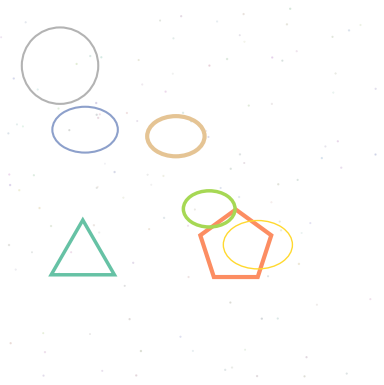[{"shape": "triangle", "thickness": 2.5, "radius": 0.47, "center": [0.215, 0.334]}, {"shape": "pentagon", "thickness": 3, "radius": 0.48, "center": [0.612, 0.359]}, {"shape": "oval", "thickness": 1.5, "radius": 0.43, "center": [0.221, 0.663]}, {"shape": "oval", "thickness": 2.5, "radius": 0.34, "center": [0.543, 0.457]}, {"shape": "oval", "thickness": 1, "radius": 0.45, "center": [0.67, 0.364]}, {"shape": "oval", "thickness": 3, "radius": 0.37, "center": [0.457, 0.646]}, {"shape": "circle", "thickness": 1.5, "radius": 0.5, "center": [0.156, 0.829]}]